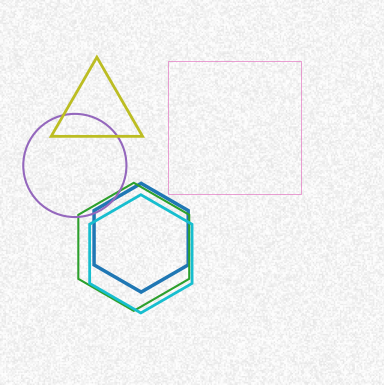[{"shape": "hexagon", "thickness": 2.5, "radius": 0.71, "center": [0.367, 0.383]}, {"shape": "hexagon", "thickness": 1.5, "radius": 0.83, "center": [0.347, 0.359]}, {"shape": "circle", "thickness": 1.5, "radius": 0.67, "center": [0.194, 0.57]}, {"shape": "square", "thickness": 0.5, "radius": 0.86, "center": [0.609, 0.669]}, {"shape": "triangle", "thickness": 2, "radius": 0.69, "center": [0.252, 0.714]}, {"shape": "hexagon", "thickness": 2, "radius": 0.77, "center": [0.366, 0.341]}]